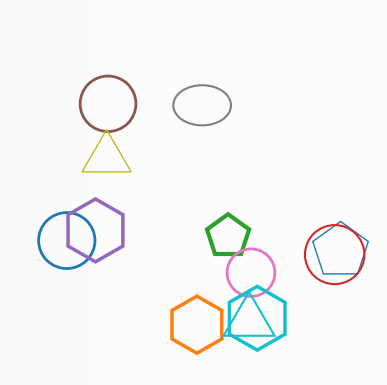[{"shape": "circle", "thickness": 2, "radius": 0.36, "center": [0.172, 0.375]}, {"shape": "pentagon", "thickness": 1, "radius": 0.38, "center": [0.879, 0.349]}, {"shape": "hexagon", "thickness": 2.5, "radius": 0.37, "center": [0.508, 0.157]}, {"shape": "pentagon", "thickness": 3, "radius": 0.29, "center": [0.589, 0.387]}, {"shape": "circle", "thickness": 1.5, "radius": 0.38, "center": [0.864, 0.339]}, {"shape": "hexagon", "thickness": 2.5, "radius": 0.41, "center": [0.246, 0.402]}, {"shape": "circle", "thickness": 2, "radius": 0.36, "center": [0.279, 0.73]}, {"shape": "circle", "thickness": 2, "radius": 0.31, "center": [0.648, 0.292]}, {"shape": "oval", "thickness": 1.5, "radius": 0.37, "center": [0.522, 0.726]}, {"shape": "triangle", "thickness": 1, "radius": 0.37, "center": [0.275, 0.59]}, {"shape": "hexagon", "thickness": 2.5, "radius": 0.41, "center": [0.664, 0.173]}, {"shape": "triangle", "thickness": 1.5, "radius": 0.38, "center": [0.643, 0.166]}]